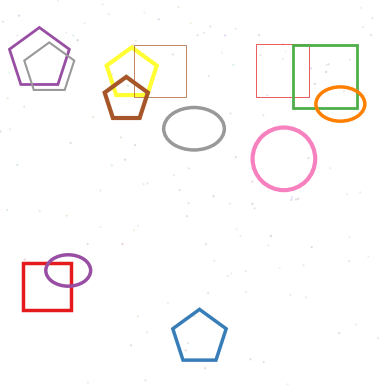[{"shape": "square", "thickness": 2.5, "radius": 0.31, "center": [0.122, 0.256]}, {"shape": "square", "thickness": 0.5, "radius": 0.35, "center": [0.734, 0.816]}, {"shape": "pentagon", "thickness": 2.5, "radius": 0.36, "center": [0.518, 0.124]}, {"shape": "square", "thickness": 2, "radius": 0.41, "center": [0.844, 0.802]}, {"shape": "pentagon", "thickness": 2, "radius": 0.41, "center": [0.102, 0.847]}, {"shape": "oval", "thickness": 2.5, "radius": 0.29, "center": [0.177, 0.297]}, {"shape": "oval", "thickness": 2.5, "radius": 0.32, "center": [0.884, 0.73]}, {"shape": "pentagon", "thickness": 3, "radius": 0.34, "center": [0.342, 0.809]}, {"shape": "square", "thickness": 0.5, "radius": 0.34, "center": [0.416, 0.815]}, {"shape": "pentagon", "thickness": 3, "radius": 0.3, "center": [0.328, 0.741]}, {"shape": "circle", "thickness": 3, "radius": 0.41, "center": [0.737, 0.587]}, {"shape": "oval", "thickness": 2.5, "radius": 0.39, "center": [0.504, 0.666]}, {"shape": "pentagon", "thickness": 1.5, "radius": 0.34, "center": [0.128, 0.822]}]